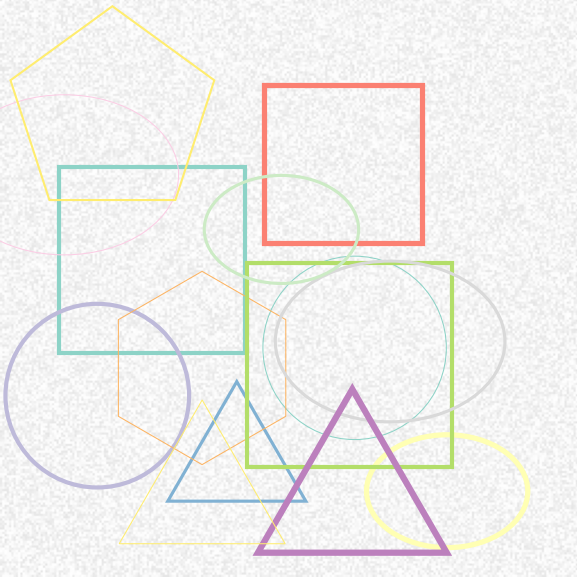[{"shape": "square", "thickness": 2, "radius": 0.8, "center": [0.263, 0.549]}, {"shape": "circle", "thickness": 0.5, "radius": 0.79, "center": [0.614, 0.397]}, {"shape": "oval", "thickness": 2.5, "radius": 0.7, "center": [0.774, 0.149]}, {"shape": "circle", "thickness": 2, "radius": 0.8, "center": [0.168, 0.314]}, {"shape": "square", "thickness": 2.5, "radius": 0.69, "center": [0.594, 0.715]}, {"shape": "triangle", "thickness": 1.5, "radius": 0.69, "center": [0.41, 0.2]}, {"shape": "hexagon", "thickness": 0.5, "radius": 0.84, "center": [0.35, 0.362]}, {"shape": "square", "thickness": 2, "radius": 0.89, "center": [0.606, 0.367]}, {"shape": "oval", "thickness": 0.5, "radius": 0.99, "center": [0.111, 0.696]}, {"shape": "oval", "thickness": 1.5, "radius": 0.99, "center": [0.676, 0.408]}, {"shape": "triangle", "thickness": 3, "radius": 0.94, "center": [0.61, 0.136]}, {"shape": "oval", "thickness": 1.5, "radius": 0.67, "center": [0.487, 0.602]}, {"shape": "pentagon", "thickness": 1, "radius": 0.93, "center": [0.195, 0.803]}, {"shape": "triangle", "thickness": 0.5, "radius": 0.83, "center": [0.35, 0.141]}]